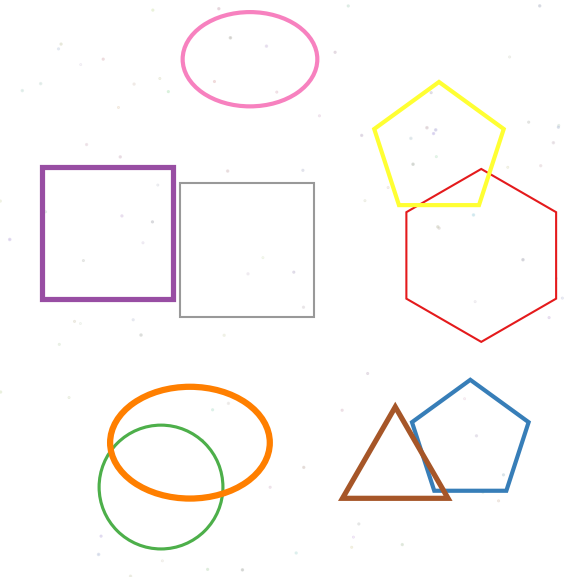[{"shape": "hexagon", "thickness": 1, "radius": 0.75, "center": [0.833, 0.557]}, {"shape": "pentagon", "thickness": 2, "radius": 0.53, "center": [0.814, 0.235]}, {"shape": "circle", "thickness": 1.5, "radius": 0.54, "center": [0.279, 0.156]}, {"shape": "square", "thickness": 2.5, "radius": 0.57, "center": [0.186, 0.596]}, {"shape": "oval", "thickness": 3, "radius": 0.69, "center": [0.329, 0.233]}, {"shape": "pentagon", "thickness": 2, "radius": 0.59, "center": [0.76, 0.739]}, {"shape": "triangle", "thickness": 2.5, "radius": 0.53, "center": [0.684, 0.189]}, {"shape": "oval", "thickness": 2, "radius": 0.58, "center": [0.433, 0.897]}, {"shape": "square", "thickness": 1, "radius": 0.58, "center": [0.427, 0.566]}]